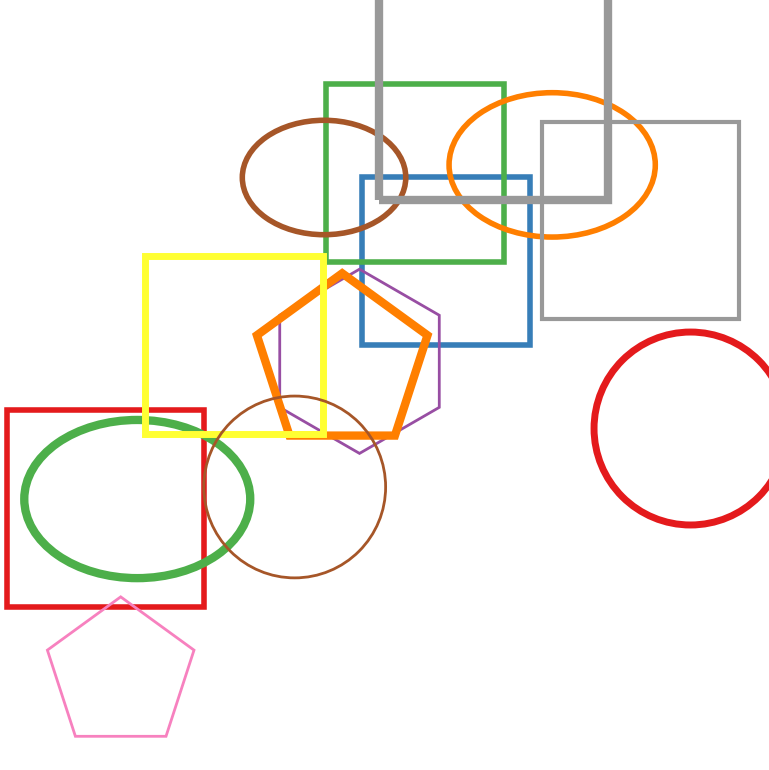[{"shape": "square", "thickness": 2, "radius": 0.64, "center": [0.137, 0.34]}, {"shape": "circle", "thickness": 2.5, "radius": 0.63, "center": [0.897, 0.443]}, {"shape": "square", "thickness": 2, "radius": 0.55, "center": [0.579, 0.661]}, {"shape": "square", "thickness": 2, "radius": 0.58, "center": [0.539, 0.775]}, {"shape": "oval", "thickness": 3, "radius": 0.73, "center": [0.178, 0.352]}, {"shape": "hexagon", "thickness": 1, "radius": 0.6, "center": [0.467, 0.531]}, {"shape": "pentagon", "thickness": 3, "radius": 0.58, "center": [0.444, 0.529]}, {"shape": "oval", "thickness": 2, "radius": 0.67, "center": [0.717, 0.786]}, {"shape": "square", "thickness": 2.5, "radius": 0.58, "center": [0.304, 0.552]}, {"shape": "oval", "thickness": 2, "radius": 0.53, "center": [0.421, 0.769]}, {"shape": "circle", "thickness": 1, "radius": 0.59, "center": [0.383, 0.368]}, {"shape": "pentagon", "thickness": 1, "radius": 0.5, "center": [0.157, 0.125]}, {"shape": "square", "thickness": 3, "radius": 0.74, "center": [0.641, 0.888]}, {"shape": "square", "thickness": 1.5, "radius": 0.64, "center": [0.832, 0.714]}]